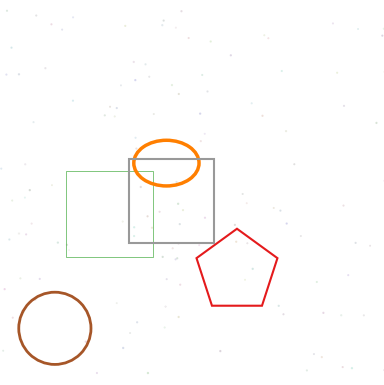[{"shape": "pentagon", "thickness": 1.5, "radius": 0.55, "center": [0.616, 0.295]}, {"shape": "square", "thickness": 0.5, "radius": 0.56, "center": [0.284, 0.443]}, {"shape": "oval", "thickness": 2.5, "radius": 0.42, "center": [0.432, 0.576]}, {"shape": "circle", "thickness": 2, "radius": 0.47, "center": [0.143, 0.147]}, {"shape": "square", "thickness": 1.5, "radius": 0.55, "center": [0.446, 0.478]}]